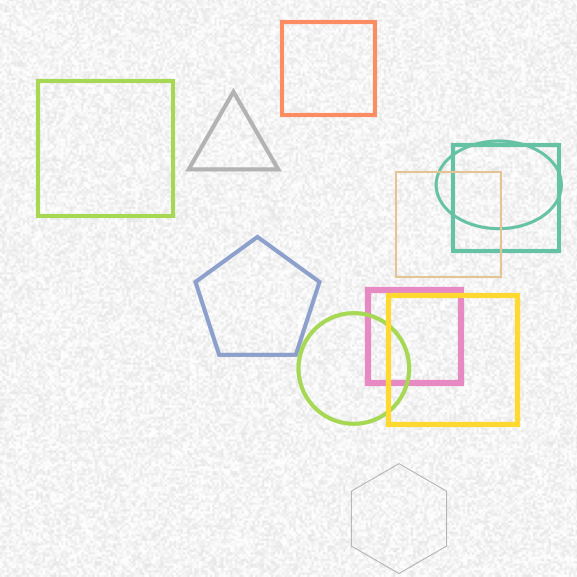[{"shape": "square", "thickness": 2, "radius": 0.46, "center": [0.876, 0.656]}, {"shape": "oval", "thickness": 1.5, "radius": 0.54, "center": [0.864, 0.679]}, {"shape": "square", "thickness": 2, "radius": 0.4, "center": [0.569, 0.88]}, {"shape": "pentagon", "thickness": 2, "radius": 0.56, "center": [0.446, 0.476]}, {"shape": "square", "thickness": 3, "radius": 0.4, "center": [0.718, 0.416]}, {"shape": "circle", "thickness": 2, "radius": 0.48, "center": [0.613, 0.361]}, {"shape": "square", "thickness": 2, "radius": 0.59, "center": [0.183, 0.742]}, {"shape": "square", "thickness": 2.5, "radius": 0.56, "center": [0.783, 0.377]}, {"shape": "square", "thickness": 1, "radius": 0.45, "center": [0.776, 0.61]}, {"shape": "triangle", "thickness": 2, "radius": 0.45, "center": [0.404, 0.751]}, {"shape": "hexagon", "thickness": 0.5, "radius": 0.48, "center": [0.691, 0.101]}]